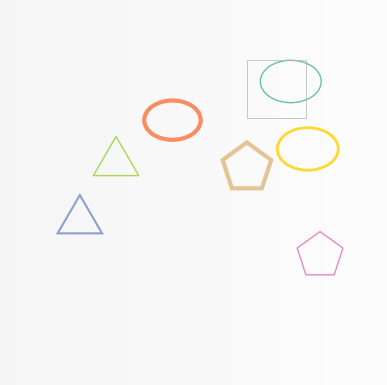[{"shape": "oval", "thickness": 1, "radius": 0.39, "center": [0.75, 0.788]}, {"shape": "oval", "thickness": 3, "radius": 0.36, "center": [0.445, 0.688]}, {"shape": "triangle", "thickness": 1.5, "radius": 0.33, "center": [0.206, 0.427]}, {"shape": "pentagon", "thickness": 1, "radius": 0.31, "center": [0.826, 0.336]}, {"shape": "triangle", "thickness": 1, "radius": 0.34, "center": [0.3, 0.578]}, {"shape": "oval", "thickness": 2, "radius": 0.39, "center": [0.794, 0.613]}, {"shape": "pentagon", "thickness": 3, "radius": 0.33, "center": [0.637, 0.564]}, {"shape": "square", "thickness": 0.5, "radius": 0.38, "center": [0.713, 0.769]}]